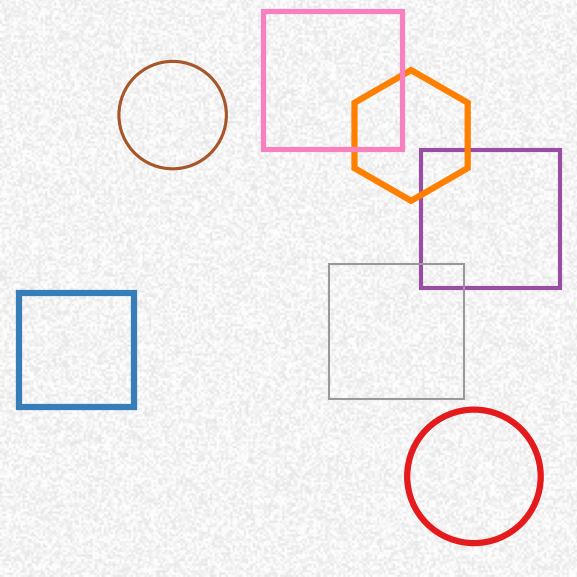[{"shape": "circle", "thickness": 3, "radius": 0.58, "center": [0.821, 0.174]}, {"shape": "square", "thickness": 3, "radius": 0.49, "center": [0.133, 0.393]}, {"shape": "square", "thickness": 2, "radius": 0.6, "center": [0.849, 0.619]}, {"shape": "hexagon", "thickness": 3, "radius": 0.57, "center": [0.712, 0.765]}, {"shape": "circle", "thickness": 1.5, "radius": 0.47, "center": [0.299, 0.8]}, {"shape": "square", "thickness": 2.5, "radius": 0.6, "center": [0.576, 0.86]}, {"shape": "square", "thickness": 1, "radius": 0.58, "center": [0.687, 0.425]}]